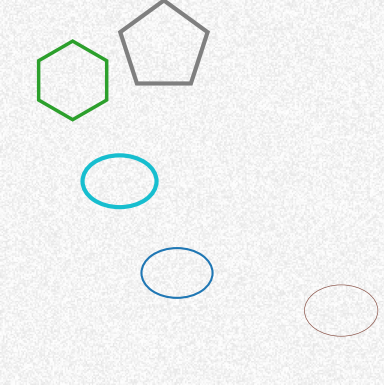[{"shape": "oval", "thickness": 1.5, "radius": 0.46, "center": [0.46, 0.291]}, {"shape": "hexagon", "thickness": 2.5, "radius": 0.51, "center": [0.189, 0.791]}, {"shape": "oval", "thickness": 0.5, "radius": 0.48, "center": [0.886, 0.193]}, {"shape": "pentagon", "thickness": 3, "radius": 0.6, "center": [0.426, 0.88]}, {"shape": "oval", "thickness": 3, "radius": 0.48, "center": [0.311, 0.529]}]